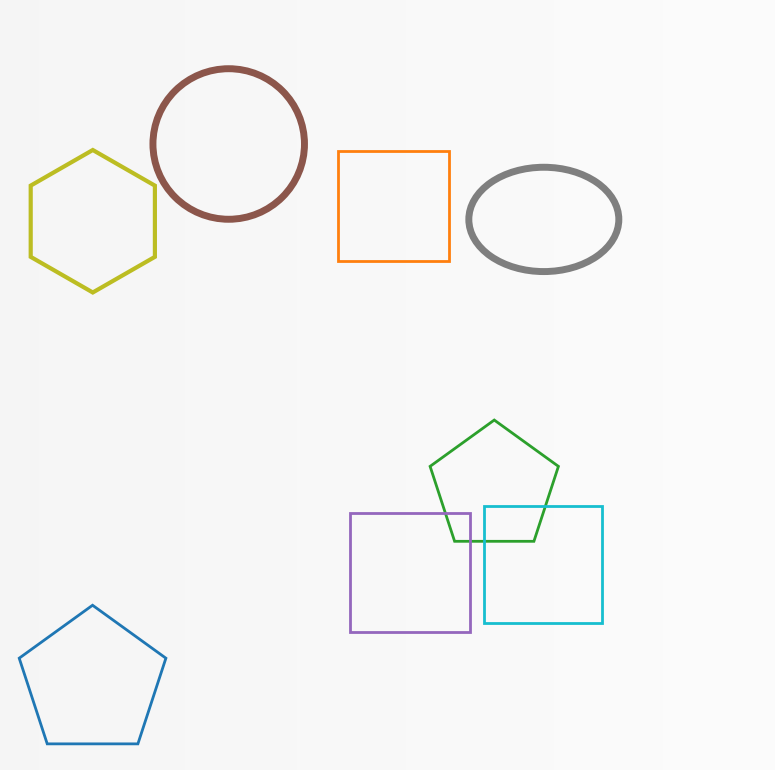[{"shape": "pentagon", "thickness": 1, "radius": 0.5, "center": [0.119, 0.114]}, {"shape": "square", "thickness": 1, "radius": 0.36, "center": [0.508, 0.732]}, {"shape": "pentagon", "thickness": 1, "radius": 0.44, "center": [0.638, 0.367]}, {"shape": "square", "thickness": 1, "radius": 0.39, "center": [0.529, 0.256]}, {"shape": "circle", "thickness": 2.5, "radius": 0.49, "center": [0.295, 0.813]}, {"shape": "oval", "thickness": 2.5, "radius": 0.48, "center": [0.702, 0.715]}, {"shape": "hexagon", "thickness": 1.5, "radius": 0.46, "center": [0.12, 0.713]}, {"shape": "square", "thickness": 1, "radius": 0.38, "center": [0.701, 0.267]}]